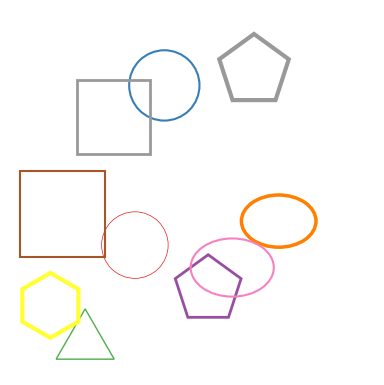[{"shape": "circle", "thickness": 0.5, "radius": 0.43, "center": [0.35, 0.363]}, {"shape": "circle", "thickness": 1.5, "radius": 0.46, "center": [0.427, 0.778]}, {"shape": "triangle", "thickness": 1, "radius": 0.44, "center": [0.221, 0.111]}, {"shape": "pentagon", "thickness": 2, "radius": 0.45, "center": [0.541, 0.249]}, {"shape": "oval", "thickness": 2.5, "radius": 0.48, "center": [0.724, 0.426]}, {"shape": "hexagon", "thickness": 3, "radius": 0.42, "center": [0.131, 0.207]}, {"shape": "square", "thickness": 1.5, "radius": 0.56, "center": [0.162, 0.444]}, {"shape": "oval", "thickness": 1.5, "radius": 0.54, "center": [0.603, 0.305]}, {"shape": "pentagon", "thickness": 3, "radius": 0.47, "center": [0.66, 0.817]}, {"shape": "square", "thickness": 2, "radius": 0.48, "center": [0.296, 0.696]}]